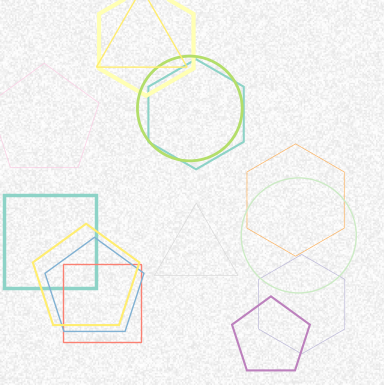[{"shape": "square", "thickness": 2.5, "radius": 0.6, "center": [0.13, 0.373]}, {"shape": "hexagon", "thickness": 1.5, "radius": 0.71, "center": [0.509, 0.703]}, {"shape": "hexagon", "thickness": 3, "radius": 0.71, "center": [0.38, 0.893]}, {"shape": "hexagon", "thickness": 0.5, "radius": 0.65, "center": [0.784, 0.21]}, {"shape": "square", "thickness": 1, "radius": 0.5, "center": [0.265, 0.213]}, {"shape": "pentagon", "thickness": 1, "radius": 0.68, "center": [0.245, 0.248]}, {"shape": "hexagon", "thickness": 0.5, "radius": 0.73, "center": [0.768, 0.48]}, {"shape": "circle", "thickness": 2, "radius": 0.68, "center": [0.493, 0.718]}, {"shape": "pentagon", "thickness": 0.5, "radius": 0.75, "center": [0.115, 0.686]}, {"shape": "triangle", "thickness": 0.5, "radius": 0.63, "center": [0.51, 0.347]}, {"shape": "pentagon", "thickness": 1.5, "radius": 0.53, "center": [0.704, 0.124]}, {"shape": "circle", "thickness": 1, "radius": 0.75, "center": [0.776, 0.388]}, {"shape": "pentagon", "thickness": 1.5, "radius": 0.73, "center": [0.224, 0.273]}, {"shape": "triangle", "thickness": 1, "radius": 0.68, "center": [0.368, 0.894]}]